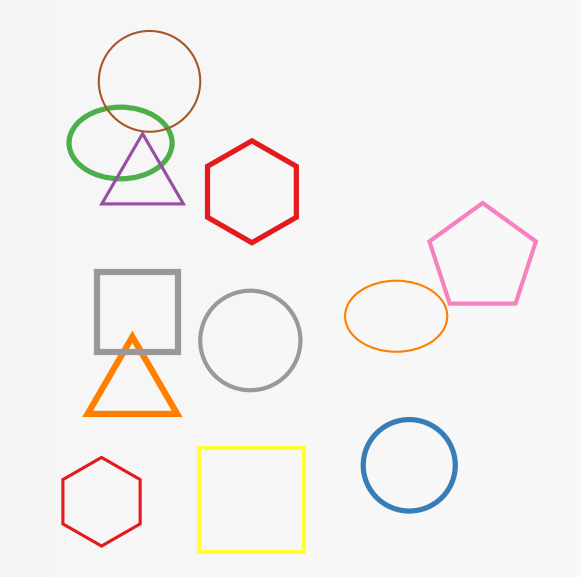[{"shape": "hexagon", "thickness": 2.5, "radius": 0.44, "center": [0.433, 0.667]}, {"shape": "hexagon", "thickness": 1.5, "radius": 0.38, "center": [0.175, 0.13]}, {"shape": "circle", "thickness": 2.5, "radius": 0.4, "center": [0.704, 0.193]}, {"shape": "oval", "thickness": 2.5, "radius": 0.44, "center": [0.207, 0.752]}, {"shape": "triangle", "thickness": 1.5, "radius": 0.41, "center": [0.245, 0.687]}, {"shape": "oval", "thickness": 1, "radius": 0.44, "center": [0.682, 0.452]}, {"shape": "triangle", "thickness": 3, "radius": 0.44, "center": [0.228, 0.327]}, {"shape": "square", "thickness": 2, "radius": 0.45, "center": [0.432, 0.133]}, {"shape": "circle", "thickness": 1, "radius": 0.44, "center": [0.257, 0.858]}, {"shape": "pentagon", "thickness": 2, "radius": 0.48, "center": [0.83, 0.551]}, {"shape": "square", "thickness": 3, "radius": 0.35, "center": [0.237, 0.459]}, {"shape": "circle", "thickness": 2, "radius": 0.43, "center": [0.431, 0.41]}]